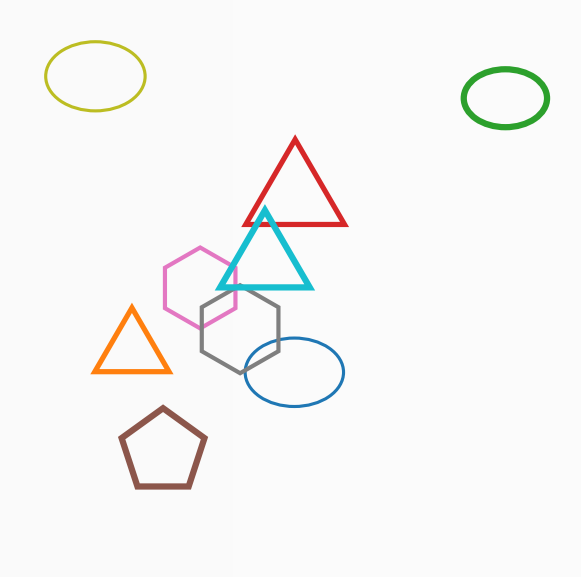[{"shape": "oval", "thickness": 1.5, "radius": 0.42, "center": [0.506, 0.354]}, {"shape": "triangle", "thickness": 2.5, "radius": 0.37, "center": [0.227, 0.392]}, {"shape": "oval", "thickness": 3, "radius": 0.36, "center": [0.87, 0.829]}, {"shape": "triangle", "thickness": 2.5, "radius": 0.49, "center": [0.508, 0.66]}, {"shape": "pentagon", "thickness": 3, "radius": 0.37, "center": [0.281, 0.217]}, {"shape": "hexagon", "thickness": 2, "radius": 0.35, "center": [0.344, 0.5]}, {"shape": "hexagon", "thickness": 2, "radius": 0.38, "center": [0.413, 0.429]}, {"shape": "oval", "thickness": 1.5, "radius": 0.43, "center": [0.164, 0.867]}, {"shape": "triangle", "thickness": 3, "radius": 0.44, "center": [0.456, 0.546]}]